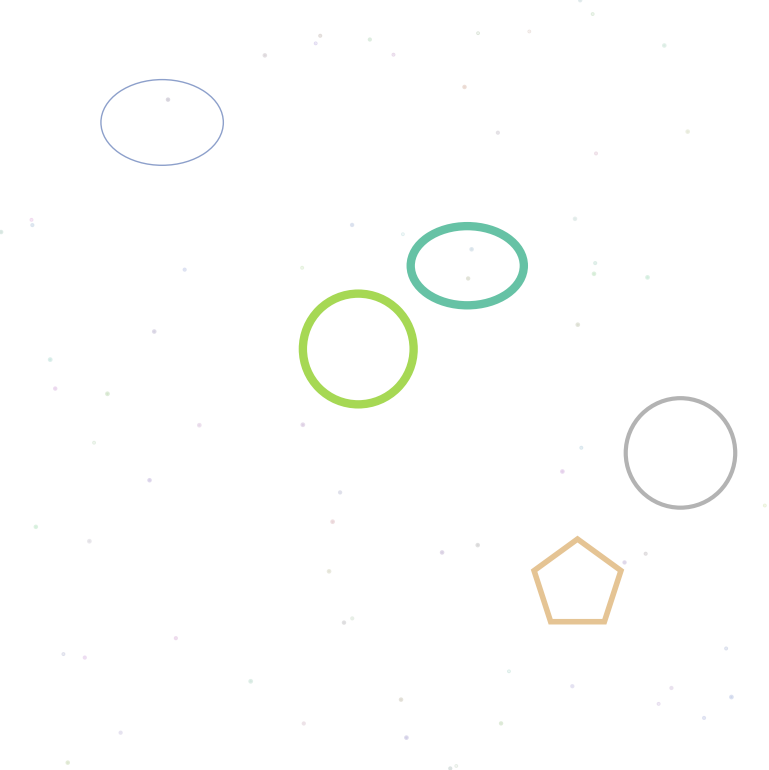[{"shape": "oval", "thickness": 3, "radius": 0.37, "center": [0.607, 0.655]}, {"shape": "oval", "thickness": 0.5, "radius": 0.4, "center": [0.211, 0.841]}, {"shape": "circle", "thickness": 3, "radius": 0.36, "center": [0.465, 0.547]}, {"shape": "pentagon", "thickness": 2, "radius": 0.3, "center": [0.75, 0.241]}, {"shape": "circle", "thickness": 1.5, "radius": 0.36, "center": [0.884, 0.412]}]